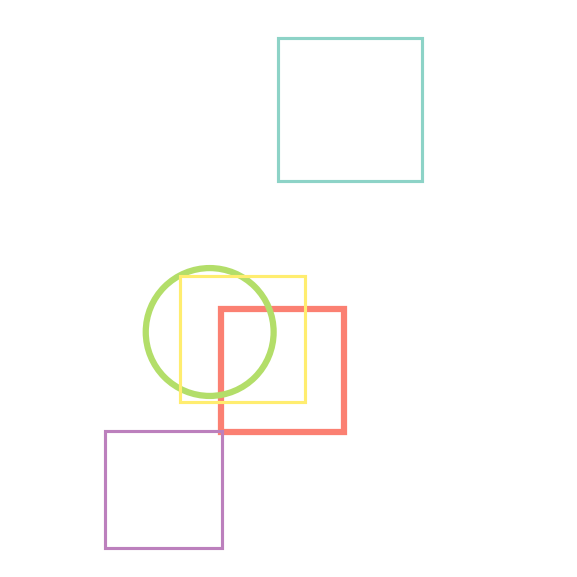[{"shape": "square", "thickness": 1.5, "radius": 0.62, "center": [0.606, 0.81]}, {"shape": "square", "thickness": 3, "radius": 0.53, "center": [0.49, 0.358]}, {"shape": "circle", "thickness": 3, "radius": 0.55, "center": [0.363, 0.424]}, {"shape": "square", "thickness": 1.5, "radius": 0.51, "center": [0.284, 0.152]}, {"shape": "square", "thickness": 1.5, "radius": 0.54, "center": [0.42, 0.412]}]